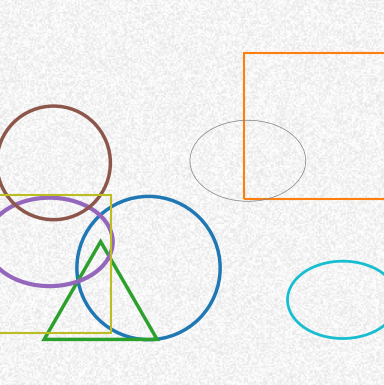[{"shape": "circle", "thickness": 2.5, "radius": 0.93, "center": [0.386, 0.304]}, {"shape": "square", "thickness": 1.5, "radius": 0.95, "center": [0.824, 0.672]}, {"shape": "triangle", "thickness": 2.5, "radius": 0.85, "center": [0.261, 0.203]}, {"shape": "oval", "thickness": 3, "radius": 0.82, "center": [0.129, 0.372]}, {"shape": "circle", "thickness": 2.5, "radius": 0.74, "center": [0.139, 0.577]}, {"shape": "oval", "thickness": 0.5, "radius": 0.75, "center": [0.644, 0.582]}, {"shape": "square", "thickness": 1.5, "radius": 0.9, "center": [0.108, 0.315]}, {"shape": "oval", "thickness": 2, "radius": 0.72, "center": [0.89, 0.221]}]